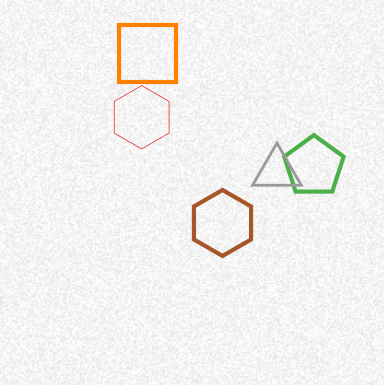[{"shape": "hexagon", "thickness": 0.5, "radius": 0.41, "center": [0.368, 0.695]}, {"shape": "pentagon", "thickness": 3, "radius": 0.41, "center": [0.815, 0.568]}, {"shape": "square", "thickness": 3, "radius": 0.37, "center": [0.382, 0.861]}, {"shape": "hexagon", "thickness": 3, "radius": 0.43, "center": [0.578, 0.421]}, {"shape": "triangle", "thickness": 2, "radius": 0.37, "center": [0.719, 0.555]}]